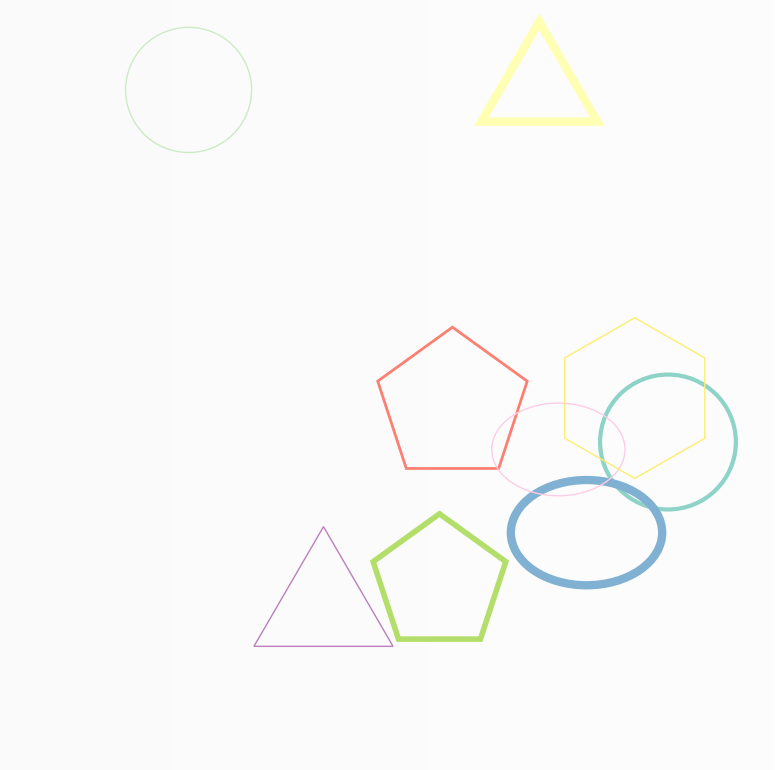[{"shape": "circle", "thickness": 1.5, "radius": 0.44, "center": [0.862, 0.426]}, {"shape": "triangle", "thickness": 3, "radius": 0.43, "center": [0.696, 0.885]}, {"shape": "pentagon", "thickness": 1, "radius": 0.51, "center": [0.584, 0.474]}, {"shape": "oval", "thickness": 3, "radius": 0.49, "center": [0.757, 0.308]}, {"shape": "pentagon", "thickness": 2, "radius": 0.45, "center": [0.567, 0.243]}, {"shape": "oval", "thickness": 0.5, "radius": 0.43, "center": [0.72, 0.416]}, {"shape": "triangle", "thickness": 0.5, "radius": 0.52, "center": [0.417, 0.212]}, {"shape": "circle", "thickness": 0.5, "radius": 0.41, "center": [0.243, 0.883]}, {"shape": "hexagon", "thickness": 0.5, "radius": 0.52, "center": [0.819, 0.483]}]